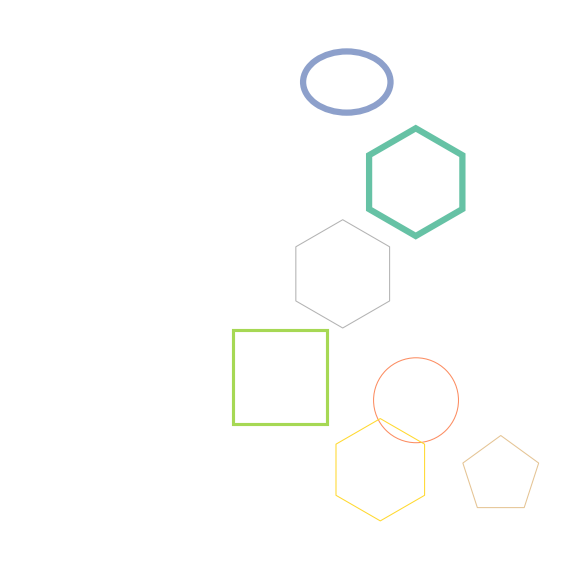[{"shape": "hexagon", "thickness": 3, "radius": 0.47, "center": [0.72, 0.684]}, {"shape": "circle", "thickness": 0.5, "radius": 0.37, "center": [0.72, 0.306]}, {"shape": "oval", "thickness": 3, "radius": 0.38, "center": [0.601, 0.857]}, {"shape": "square", "thickness": 1.5, "radius": 0.4, "center": [0.485, 0.346]}, {"shape": "hexagon", "thickness": 0.5, "radius": 0.44, "center": [0.659, 0.186]}, {"shape": "pentagon", "thickness": 0.5, "radius": 0.35, "center": [0.867, 0.176]}, {"shape": "hexagon", "thickness": 0.5, "radius": 0.47, "center": [0.593, 0.525]}]